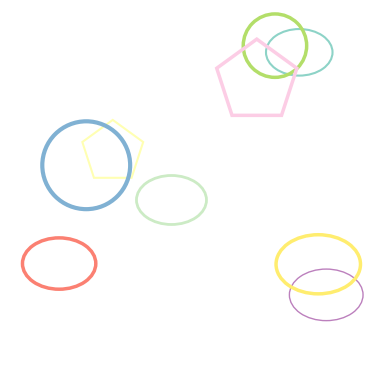[{"shape": "oval", "thickness": 1.5, "radius": 0.43, "center": [0.777, 0.864]}, {"shape": "pentagon", "thickness": 1.5, "radius": 0.42, "center": [0.293, 0.605]}, {"shape": "oval", "thickness": 2.5, "radius": 0.48, "center": [0.154, 0.315]}, {"shape": "circle", "thickness": 3, "radius": 0.57, "center": [0.224, 0.571]}, {"shape": "circle", "thickness": 2.5, "radius": 0.41, "center": [0.714, 0.881]}, {"shape": "pentagon", "thickness": 2.5, "radius": 0.55, "center": [0.667, 0.789]}, {"shape": "oval", "thickness": 1, "radius": 0.48, "center": [0.847, 0.234]}, {"shape": "oval", "thickness": 2, "radius": 0.45, "center": [0.445, 0.481]}, {"shape": "oval", "thickness": 2.5, "radius": 0.55, "center": [0.827, 0.314]}]